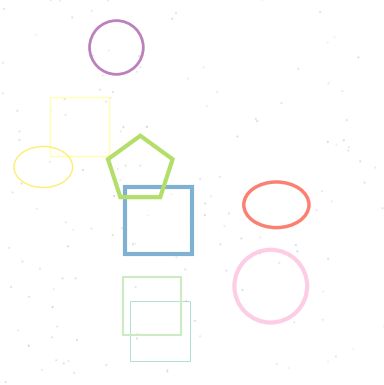[{"shape": "square", "thickness": 0.5, "radius": 0.39, "center": [0.416, 0.14]}, {"shape": "square", "thickness": 1, "radius": 0.38, "center": [0.206, 0.672]}, {"shape": "oval", "thickness": 2.5, "radius": 0.42, "center": [0.718, 0.468]}, {"shape": "square", "thickness": 3, "radius": 0.44, "center": [0.413, 0.427]}, {"shape": "pentagon", "thickness": 3, "radius": 0.44, "center": [0.364, 0.559]}, {"shape": "circle", "thickness": 3, "radius": 0.47, "center": [0.703, 0.257]}, {"shape": "circle", "thickness": 2, "radius": 0.35, "center": [0.302, 0.877]}, {"shape": "square", "thickness": 1.5, "radius": 0.37, "center": [0.394, 0.204]}, {"shape": "oval", "thickness": 1, "radius": 0.38, "center": [0.112, 0.566]}]